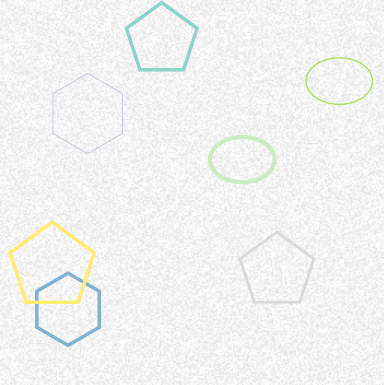[{"shape": "pentagon", "thickness": 2.5, "radius": 0.48, "center": [0.42, 0.897]}, {"shape": "hexagon", "thickness": 0.5, "radius": 0.52, "center": [0.228, 0.705]}, {"shape": "hexagon", "thickness": 2.5, "radius": 0.47, "center": [0.177, 0.197]}, {"shape": "oval", "thickness": 1, "radius": 0.43, "center": [0.881, 0.789]}, {"shape": "pentagon", "thickness": 2, "radius": 0.5, "center": [0.719, 0.297]}, {"shape": "oval", "thickness": 3, "radius": 0.42, "center": [0.629, 0.585]}, {"shape": "pentagon", "thickness": 2.5, "radius": 0.57, "center": [0.135, 0.308]}]